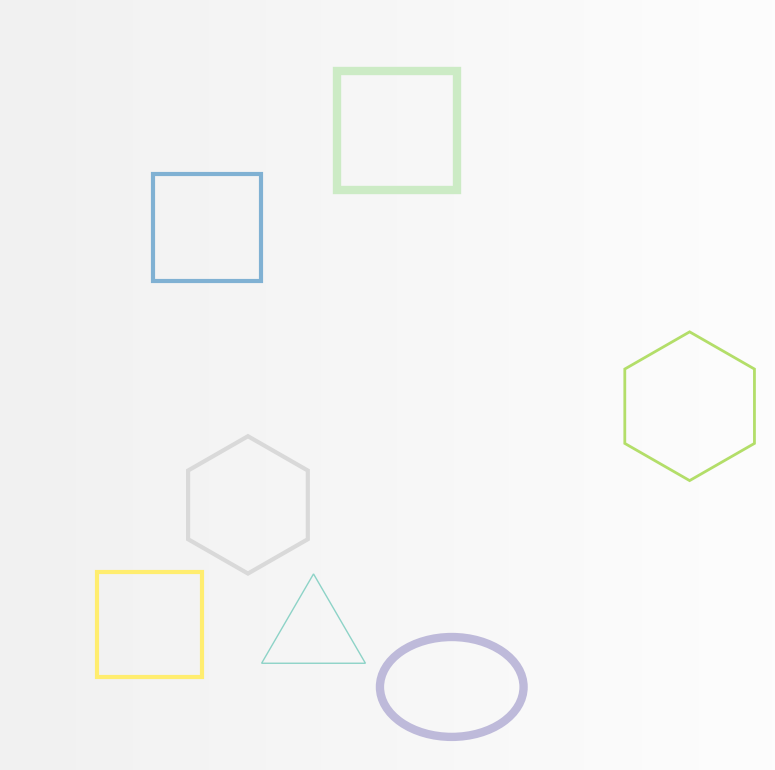[{"shape": "triangle", "thickness": 0.5, "radius": 0.39, "center": [0.405, 0.177]}, {"shape": "oval", "thickness": 3, "radius": 0.46, "center": [0.583, 0.108]}, {"shape": "square", "thickness": 1.5, "radius": 0.35, "center": [0.267, 0.704]}, {"shape": "hexagon", "thickness": 1, "radius": 0.48, "center": [0.89, 0.472]}, {"shape": "hexagon", "thickness": 1.5, "radius": 0.45, "center": [0.32, 0.344]}, {"shape": "square", "thickness": 3, "radius": 0.39, "center": [0.513, 0.831]}, {"shape": "square", "thickness": 1.5, "radius": 0.34, "center": [0.193, 0.189]}]